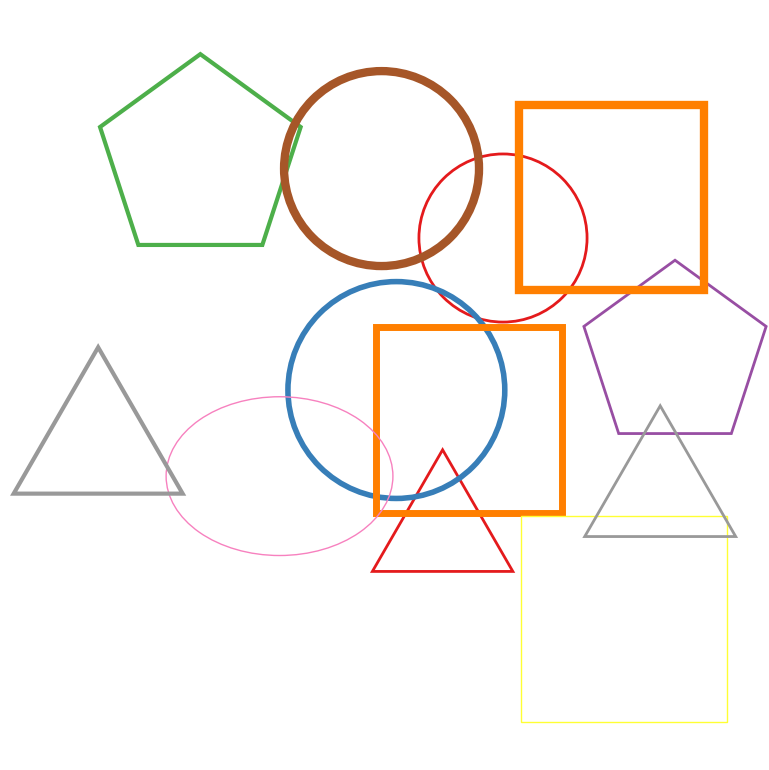[{"shape": "triangle", "thickness": 1, "radius": 0.53, "center": [0.575, 0.311]}, {"shape": "circle", "thickness": 1, "radius": 0.55, "center": [0.653, 0.691]}, {"shape": "circle", "thickness": 2, "radius": 0.7, "center": [0.515, 0.493]}, {"shape": "pentagon", "thickness": 1.5, "radius": 0.68, "center": [0.26, 0.793]}, {"shape": "pentagon", "thickness": 1, "radius": 0.62, "center": [0.877, 0.538]}, {"shape": "square", "thickness": 3, "radius": 0.6, "center": [0.794, 0.743]}, {"shape": "square", "thickness": 2.5, "radius": 0.6, "center": [0.61, 0.454]}, {"shape": "square", "thickness": 0.5, "radius": 0.67, "center": [0.81, 0.196]}, {"shape": "circle", "thickness": 3, "radius": 0.63, "center": [0.495, 0.781]}, {"shape": "oval", "thickness": 0.5, "radius": 0.74, "center": [0.363, 0.382]}, {"shape": "triangle", "thickness": 1.5, "radius": 0.63, "center": [0.127, 0.422]}, {"shape": "triangle", "thickness": 1, "radius": 0.57, "center": [0.857, 0.36]}]